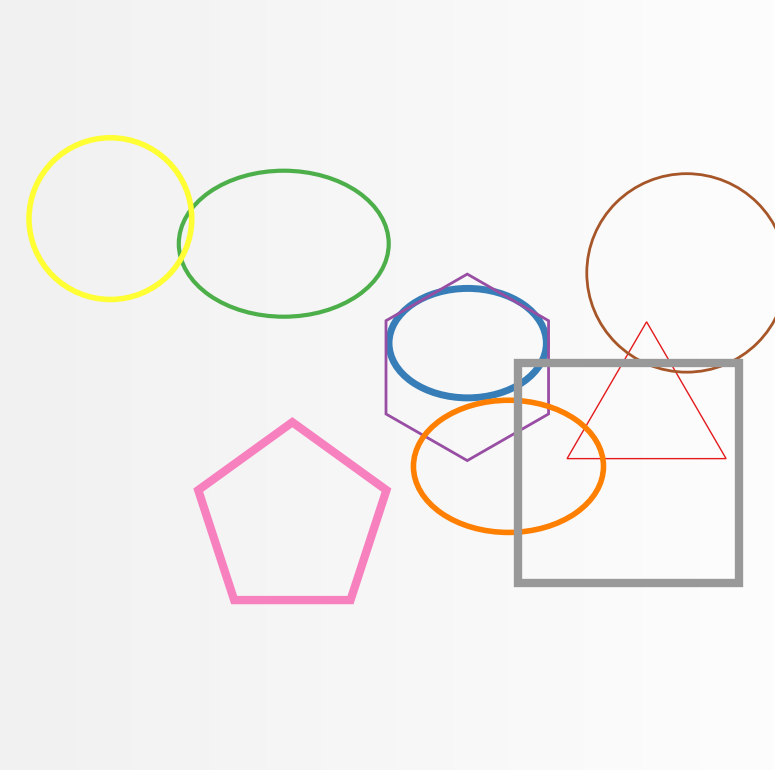[{"shape": "triangle", "thickness": 0.5, "radius": 0.59, "center": [0.834, 0.464]}, {"shape": "oval", "thickness": 2.5, "radius": 0.51, "center": [0.603, 0.554]}, {"shape": "oval", "thickness": 1.5, "radius": 0.68, "center": [0.366, 0.683]}, {"shape": "hexagon", "thickness": 1, "radius": 0.61, "center": [0.603, 0.523]}, {"shape": "oval", "thickness": 2, "radius": 0.61, "center": [0.656, 0.394]}, {"shape": "circle", "thickness": 2, "radius": 0.53, "center": [0.142, 0.716]}, {"shape": "circle", "thickness": 1, "radius": 0.64, "center": [0.886, 0.646]}, {"shape": "pentagon", "thickness": 3, "radius": 0.64, "center": [0.377, 0.324]}, {"shape": "square", "thickness": 3, "radius": 0.71, "center": [0.811, 0.386]}]